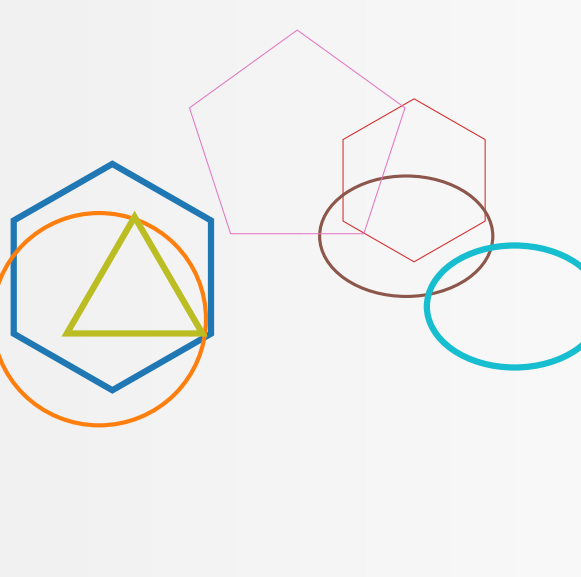[{"shape": "hexagon", "thickness": 3, "radius": 0.98, "center": [0.193, 0.519]}, {"shape": "circle", "thickness": 2, "radius": 0.92, "center": [0.171, 0.446]}, {"shape": "hexagon", "thickness": 0.5, "radius": 0.71, "center": [0.712, 0.687]}, {"shape": "oval", "thickness": 1.5, "radius": 0.74, "center": [0.699, 0.59]}, {"shape": "pentagon", "thickness": 0.5, "radius": 0.97, "center": [0.511, 0.752]}, {"shape": "triangle", "thickness": 3, "radius": 0.67, "center": [0.232, 0.489]}, {"shape": "oval", "thickness": 3, "radius": 0.75, "center": [0.885, 0.468]}]